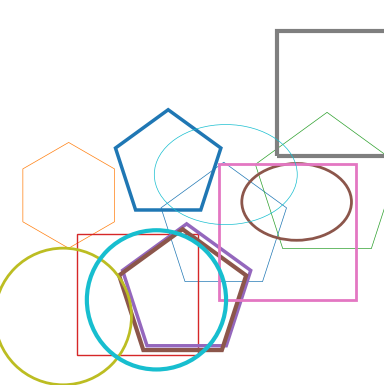[{"shape": "pentagon", "thickness": 2.5, "radius": 0.72, "center": [0.437, 0.571]}, {"shape": "pentagon", "thickness": 0.5, "radius": 0.86, "center": [0.581, 0.407]}, {"shape": "hexagon", "thickness": 0.5, "radius": 0.69, "center": [0.178, 0.493]}, {"shape": "pentagon", "thickness": 0.5, "radius": 0.98, "center": [0.849, 0.512]}, {"shape": "square", "thickness": 1, "radius": 0.78, "center": [0.357, 0.234]}, {"shape": "pentagon", "thickness": 2.5, "radius": 0.87, "center": [0.485, 0.243]}, {"shape": "pentagon", "thickness": 3, "radius": 0.87, "center": [0.474, 0.231]}, {"shape": "oval", "thickness": 2, "radius": 0.71, "center": [0.77, 0.476]}, {"shape": "square", "thickness": 2, "radius": 0.89, "center": [0.747, 0.397]}, {"shape": "square", "thickness": 3, "radius": 0.81, "center": [0.881, 0.758]}, {"shape": "circle", "thickness": 2, "radius": 0.89, "center": [0.164, 0.178]}, {"shape": "oval", "thickness": 0.5, "radius": 0.93, "center": [0.586, 0.547]}, {"shape": "circle", "thickness": 3, "radius": 0.9, "center": [0.406, 0.221]}]